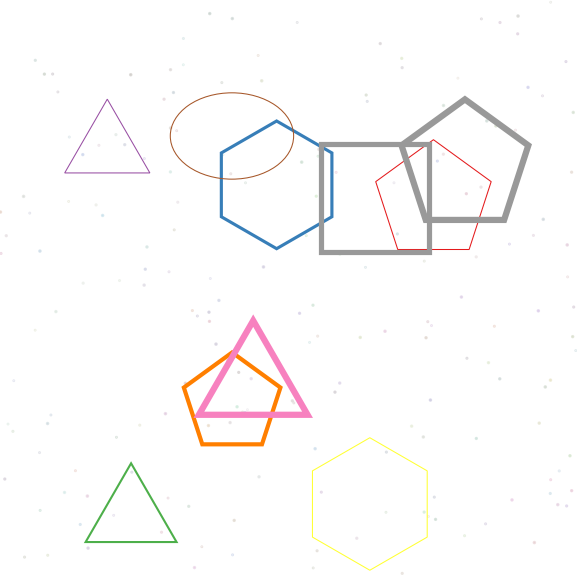[{"shape": "pentagon", "thickness": 0.5, "radius": 0.53, "center": [0.751, 0.652]}, {"shape": "hexagon", "thickness": 1.5, "radius": 0.55, "center": [0.479, 0.679]}, {"shape": "triangle", "thickness": 1, "radius": 0.45, "center": [0.227, 0.106]}, {"shape": "triangle", "thickness": 0.5, "radius": 0.43, "center": [0.186, 0.742]}, {"shape": "pentagon", "thickness": 2, "radius": 0.44, "center": [0.402, 0.301]}, {"shape": "hexagon", "thickness": 0.5, "radius": 0.57, "center": [0.64, 0.126]}, {"shape": "oval", "thickness": 0.5, "radius": 0.53, "center": [0.402, 0.764]}, {"shape": "triangle", "thickness": 3, "radius": 0.54, "center": [0.438, 0.335]}, {"shape": "square", "thickness": 2.5, "radius": 0.47, "center": [0.649, 0.656]}, {"shape": "pentagon", "thickness": 3, "radius": 0.58, "center": [0.805, 0.712]}]